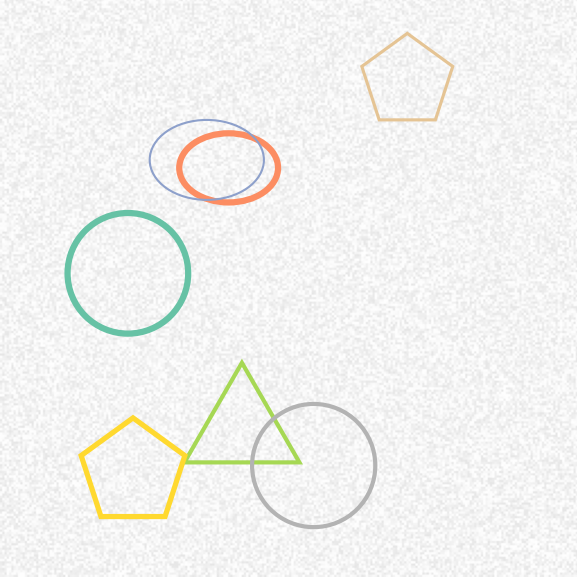[{"shape": "circle", "thickness": 3, "radius": 0.52, "center": [0.221, 0.526]}, {"shape": "oval", "thickness": 3, "radius": 0.43, "center": [0.396, 0.708]}, {"shape": "oval", "thickness": 1, "radius": 0.49, "center": [0.358, 0.722]}, {"shape": "triangle", "thickness": 2, "radius": 0.57, "center": [0.419, 0.256]}, {"shape": "pentagon", "thickness": 2.5, "radius": 0.47, "center": [0.23, 0.181]}, {"shape": "pentagon", "thickness": 1.5, "radius": 0.41, "center": [0.705, 0.859]}, {"shape": "circle", "thickness": 2, "radius": 0.53, "center": [0.543, 0.193]}]